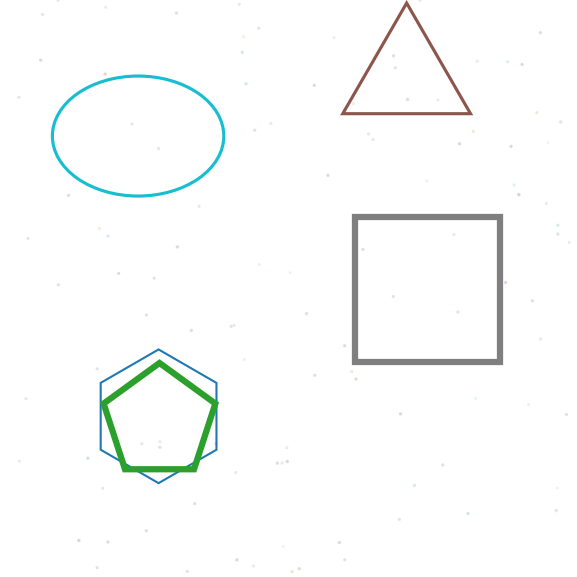[{"shape": "hexagon", "thickness": 1, "radius": 0.58, "center": [0.275, 0.278]}, {"shape": "pentagon", "thickness": 3, "radius": 0.51, "center": [0.276, 0.269]}, {"shape": "triangle", "thickness": 1.5, "radius": 0.64, "center": [0.704, 0.866]}, {"shape": "square", "thickness": 3, "radius": 0.63, "center": [0.741, 0.497]}, {"shape": "oval", "thickness": 1.5, "radius": 0.74, "center": [0.239, 0.764]}]